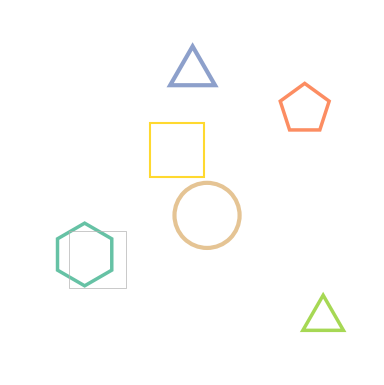[{"shape": "hexagon", "thickness": 2.5, "radius": 0.41, "center": [0.22, 0.339]}, {"shape": "pentagon", "thickness": 2.5, "radius": 0.33, "center": [0.791, 0.717]}, {"shape": "triangle", "thickness": 3, "radius": 0.34, "center": [0.5, 0.812]}, {"shape": "triangle", "thickness": 2.5, "radius": 0.3, "center": [0.839, 0.172]}, {"shape": "square", "thickness": 1.5, "radius": 0.35, "center": [0.459, 0.611]}, {"shape": "circle", "thickness": 3, "radius": 0.42, "center": [0.538, 0.441]}, {"shape": "square", "thickness": 0.5, "radius": 0.37, "center": [0.253, 0.325]}]